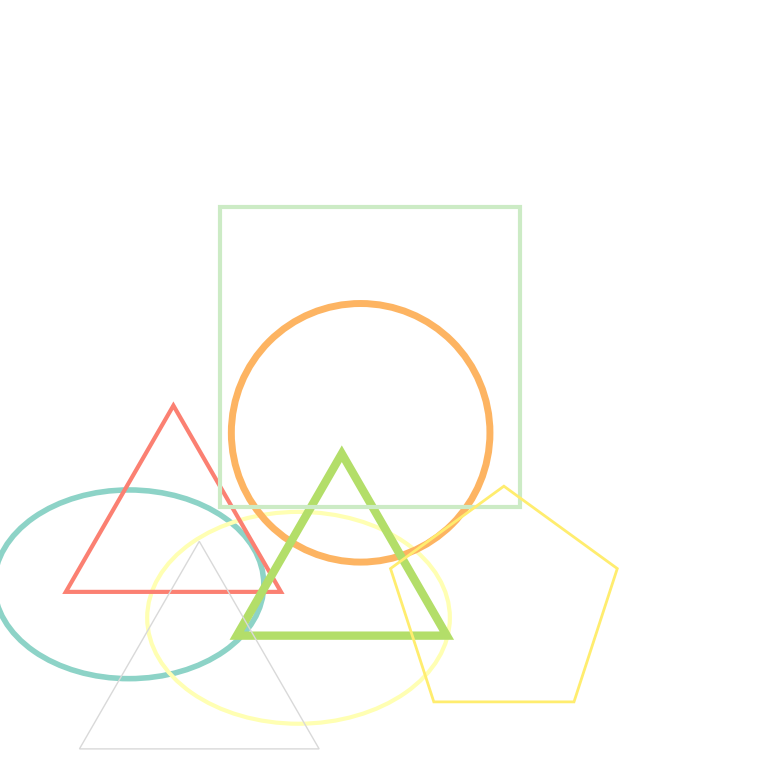[{"shape": "oval", "thickness": 2, "radius": 0.88, "center": [0.168, 0.241]}, {"shape": "oval", "thickness": 1.5, "radius": 0.98, "center": [0.388, 0.198]}, {"shape": "triangle", "thickness": 1.5, "radius": 0.81, "center": [0.225, 0.312]}, {"shape": "circle", "thickness": 2.5, "radius": 0.84, "center": [0.468, 0.438]}, {"shape": "triangle", "thickness": 3, "radius": 0.79, "center": [0.444, 0.253]}, {"shape": "triangle", "thickness": 0.5, "radius": 0.9, "center": [0.259, 0.117]}, {"shape": "square", "thickness": 1.5, "radius": 0.98, "center": [0.48, 0.536]}, {"shape": "pentagon", "thickness": 1, "radius": 0.77, "center": [0.654, 0.214]}]